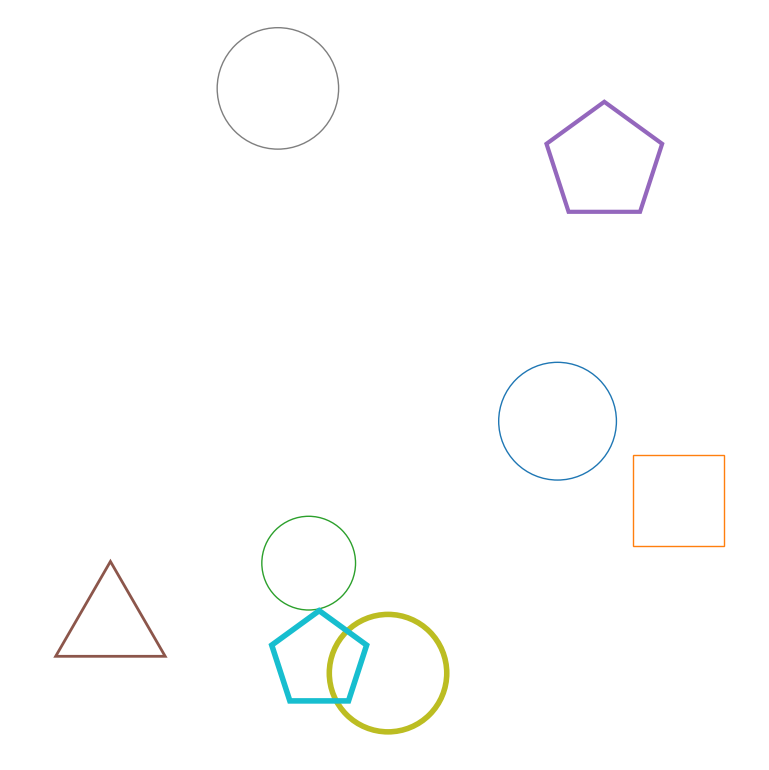[{"shape": "circle", "thickness": 0.5, "radius": 0.38, "center": [0.724, 0.453]}, {"shape": "square", "thickness": 0.5, "radius": 0.29, "center": [0.881, 0.35]}, {"shape": "circle", "thickness": 0.5, "radius": 0.3, "center": [0.401, 0.269]}, {"shape": "pentagon", "thickness": 1.5, "radius": 0.39, "center": [0.785, 0.789]}, {"shape": "triangle", "thickness": 1, "radius": 0.41, "center": [0.143, 0.189]}, {"shape": "circle", "thickness": 0.5, "radius": 0.39, "center": [0.361, 0.885]}, {"shape": "circle", "thickness": 2, "radius": 0.38, "center": [0.504, 0.126]}, {"shape": "pentagon", "thickness": 2, "radius": 0.32, "center": [0.415, 0.142]}]